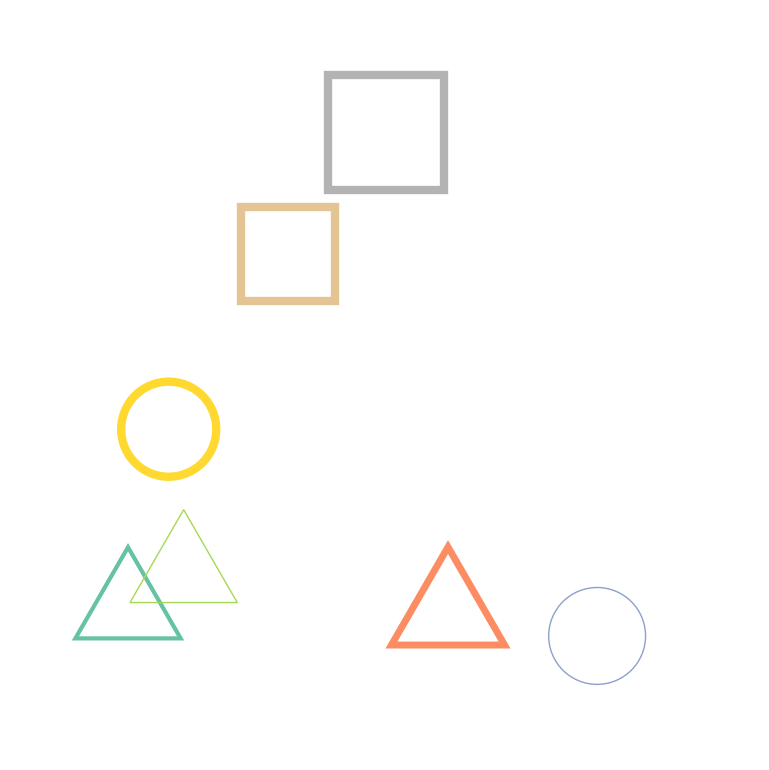[{"shape": "triangle", "thickness": 1.5, "radius": 0.39, "center": [0.166, 0.21]}, {"shape": "triangle", "thickness": 2.5, "radius": 0.42, "center": [0.582, 0.205]}, {"shape": "circle", "thickness": 0.5, "radius": 0.31, "center": [0.775, 0.174]}, {"shape": "triangle", "thickness": 0.5, "radius": 0.4, "center": [0.238, 0.258]}, {"shape": "circle", "thickness": 3, "radius": 0.31, "center": [0.219, 0.443]}, {"shape": "square", "thickness": 3, "radius": 0.31, "center": [0.374, 0.67]}, {"shape": "square", "thickness": 3, "radius": 0.37, "center": [0.501, 0.828]}]